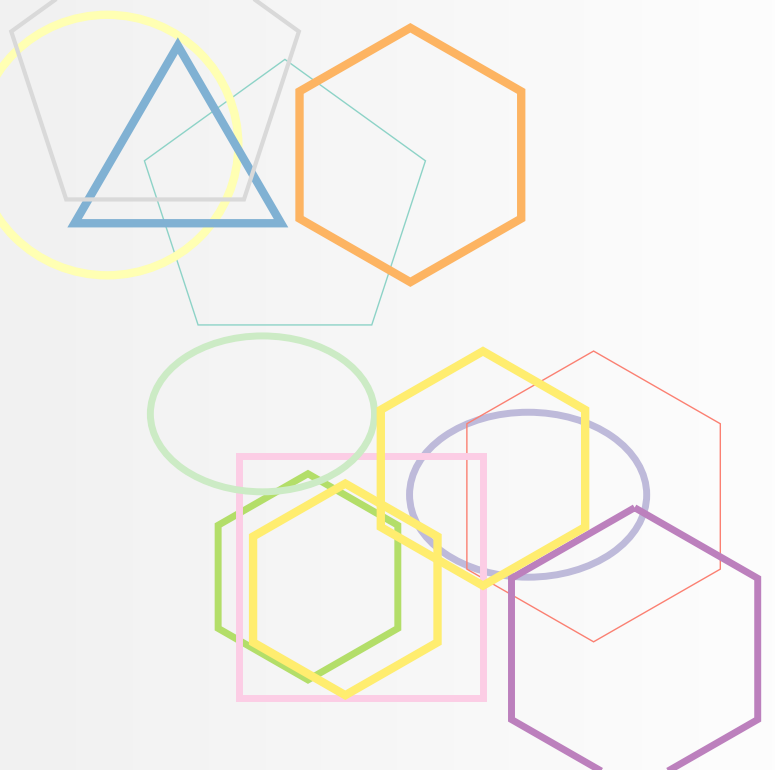[{"shape": "pentagon", "thickness": 0.5, "radius": 0.95, "center": [0.368, 0.732]}, {"shape": "circle", "thickness": 3, "radius": 0.85, "center": [0.138, 0.812]}, {"shape": "oval", "thickness": 2.5, "radius": 0.76, "center": [0.681, 0.358]}, {"shape": "hexagon", "thickness": 0.5, "radius": 0.94, "center": [0.766, 0.355]}, {"shape": "triangle", "thickness": 3, "radius": 0.77, "center": [0.229, 0.787]}, {"shape": "hexagon", "thickness": 3, "radius": 0.83, "center": [0.53, 0.799]}, {"shape": "hexagon", "thickness": 2.5, "radius": 0.67, "center": [0.397, 0.251]}, {"shape": "square", "thickness": 2.5, "radius": 0.79, "center": [0.466, 0.251]}, {"shape": "pentagon", "thickness": 1.5, "radius": 0.98, "center": [0.2, 0.899]}, {"shape": "hexagon", "thickness": 2.5, "radius": 0.92, "center": [0.819, 0.157]}, {"shape": "oval", "thickness": 2.5, "radius": 0.72, "center": [0.339, 0.462]}, {"shape": "hexagon", "thickness": 3, "radius": 0.69, "center": [0.446, 0.235]}, {"shape": "hexagon", "thickness": 3, "radius": 0.76, "center": [0.623, 0.392]}]